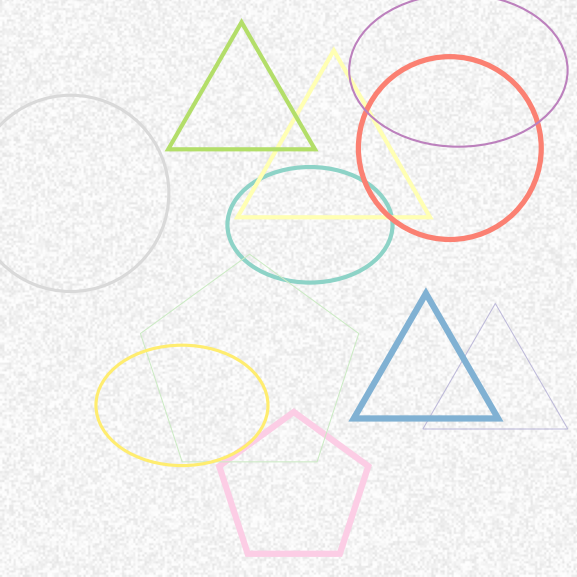[{"shape": "oval", "thickness": 2, "radius": 0.71, "center": [0.537, 0.61]}, {"shape": "triangle", "thickness": 2, "radius": 0.96, "center": [0.578, 0.719]}, {"shape": "triangle", "thickness": 0.5, "radius": 0.72, "center": [0.858, 0.329]}, {"shape": "circle", "thickness": 2.5, "radius": 0.79, "center": [0.779, 0.743]}, {"shape": "triangle", "thickness": 3, "radius": 0.72, "center": [0.738, 0.347]}, {"shape": "triangle", "thickness": 2, "radius": 0.73, "center": [0.418, 0.814]}, {"shape": "pentagon", "thickness": 3, "radius": 0.68, "center": [0.509, 0.15]}, {"shape": "circle", "thickness": 1.5, "radius": 0.85, "center": [0.122, 0.664]}, {"shape": "oval", "thickness": 1, "radius": 0.95, "center": [0.794, 0.877]}, {"shape": "pentagon", "thickness": 0.5, "radius": 0.99, "center": [0.432, 0.36]}, {"shape": "oval", "thickness": 1.5, "radius": 0.74, "center": [0.315, 0.297]}]